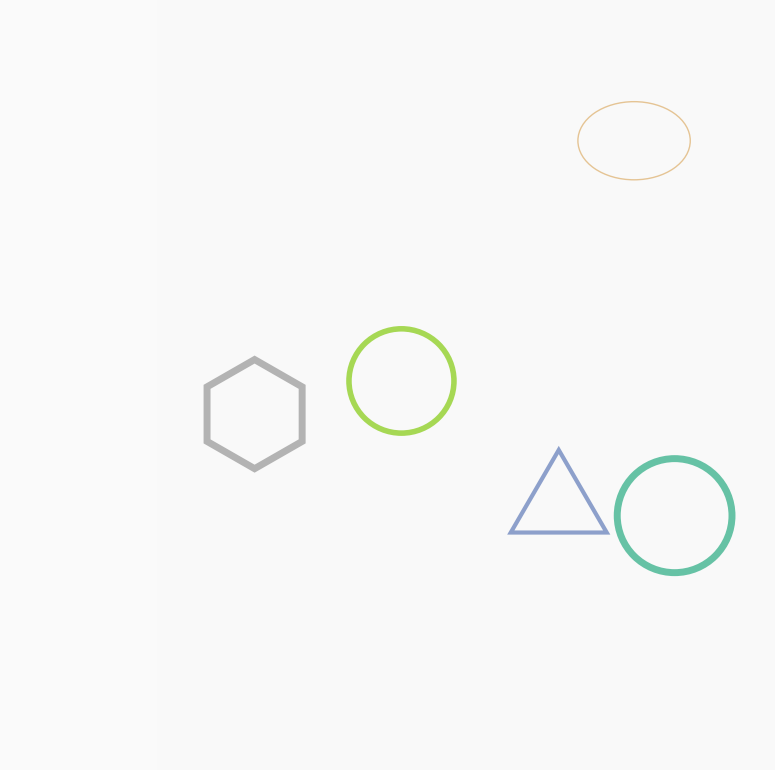[{"shape": "circle", "thickness": 2.5, "radius": 0.37, "center": [0.87, 0.33]}, {"shape": "triangle", "thickness": 1.5, "radius": 0.36, "center": [0.721, 0.344]}, {"shape": "circle", "thickness": 2, "radius": 0.34, "center": [0.518, 0.505]}, {"shape": "oval", "thickness": 0.5, "radius": 0.36, "center": [0.818, 0.817]}, {"shape": "hexagon", "thickness": 2.5, "radius": 0.35, "center": [0.329, 0.462]}]